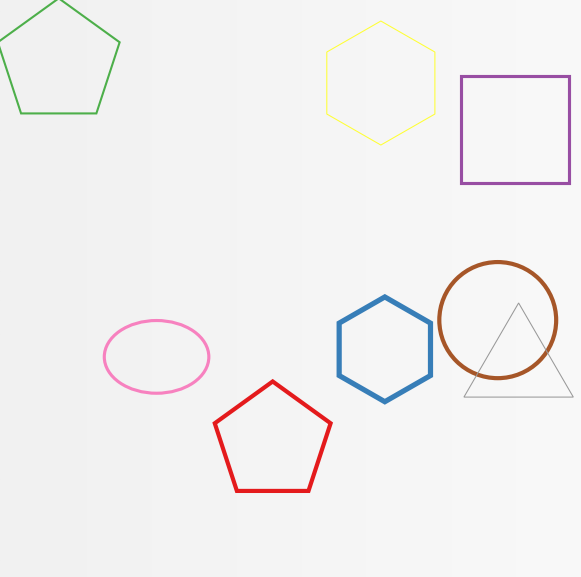[{"shape": "pentagon", "thickness": 2, "radius": 0.52, "center": [0.469, 0.234]}, {"shape": "hexagon", "thickness": 2.5, "radius": 0.45, "center": [0.662, 0.394]}, {"shape": "pentagon", "thickness": 1, "radius": 0.55, "center": [0.101, 0.892]}, {"shape": "square", "thickness": 1.5, "radius": 0.46, "center": [0.886, 0.775]}, {"shape": "hexagon", "thickness": 0.5, "radius": 0.54, "center": [0.655, 0.855]}, {"shape": "circle", "thickness": 2, "radius": 0.5, "center": [0.856, 0.445]}, {"shape": "oval", "thickness": 1.5, "radius": 0.45, "center": [0.269, 0.381]}, {"shape": "triangle", "thickness": 0.5, "radius": 0.54, "center": [0.892, 0.366]}]